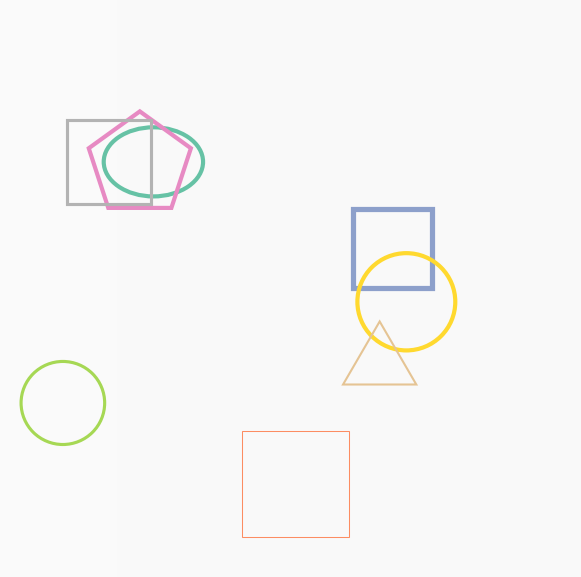[{"shape": "oval", "thickness": 2, "radius": 0.43, "center": [0.264, 0.719]}, {"shape": "square", "thickness": 0.5, "radius": 0.46, "center": [0.508, 0.161]}, {"shape": "square", "thickness": 2.5, "radius": 0.34, "center": [0.675, 0.569]}, {"shape": "pentagon", "thickness": 2, "radius": 0.46, "center": [0.241, 0.714]}, {"shape": "circle", "thickness": 1.5, "radius": 0.36, "center": [0.108, 0.301]}, {"shape": "circle", "thickness": 2, "radius": 0.42, "center": [0.699, 0.477]}, {"shape": "triangle", "thickness": 1, "radius": 0.36, "center": [0.653, 0.37]}, {"shape": "square", "thickness": 1.5, "radius": 0.36, "center": [0.187, 0.719]}]